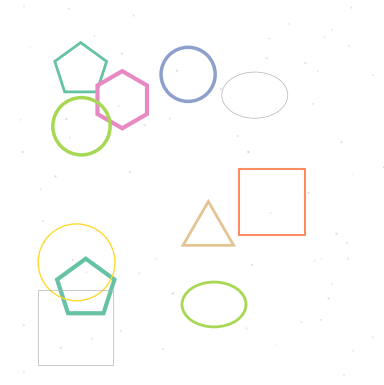[{"shape": "pentagon", "thickness": 2, "radius": 0.35, "center": [0.21, 0.819]}, {"shape": "pentagon", "thickness": 3, "radius": 0.39, "center": [0.223, 0.25]}, {"shape": "square", "thickness": 1.5, "radius": 0.43, "center": [0.706, 0.476]}, {"shape": "circle", "thickness": 2.5, "radius": 0.35, "center": [0.489, 0.807]}, {"shape": "hexagon", "thickness": 3, "radius": 0.37, "center": [0.318, 0.741]}, {"shape": "oval", "thickness": 2, "radius": 0.42, "center": [0.556, 0.209]}, {"shape": "circle", "thickness": 2.5, "radius": 0.37, "center": [0.212, 0.672]}, {"shape": "circle", "thickness": 1, "radius": 0.5, "center": [0.199, 0.319]}, {"shape": "triangle", "thickness": 2, "radius": 0.38, "center": [0.541, 0.401]}, {"shape": "square", "thickness": 0.5, "radius": 0.49, "center": [0.196, 0.149]}, {"shape": "oval", "thickness": 0.5, "radius": 0.43, "center": [0.662, 0.753]}]